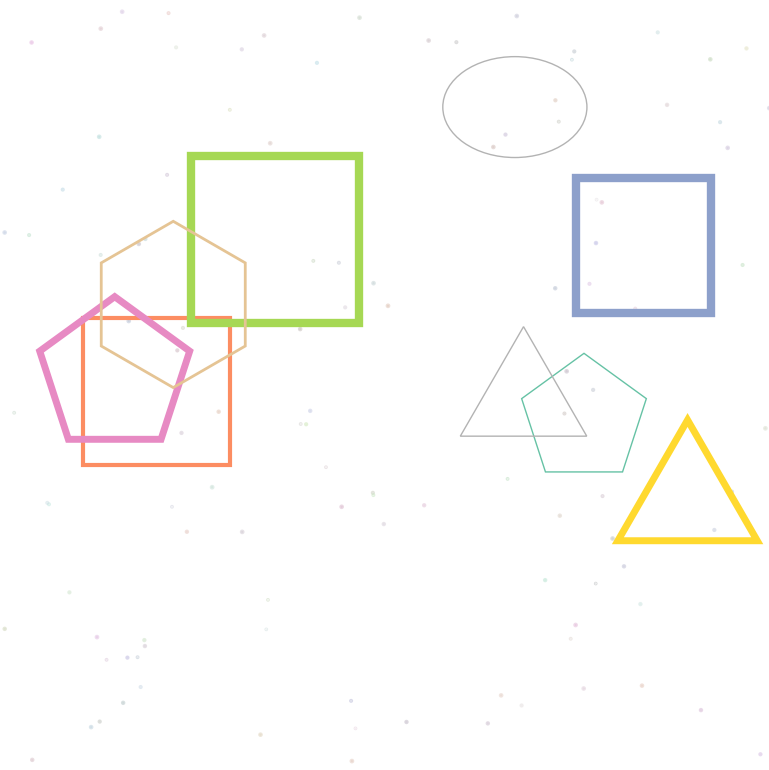[{"shape": "pentagon", "thickness": 0.5, "radius": 0.43, "center": [0.758, 0.456]}, {"shape": "square", "thickness": 1.5, "radius": 0.48, "center": [0.203, 0.491]}, {"shape": "square", "thickness": 3, "radius": 0.44, "center": [0.835, 0.681]}, {"shape": "pentagon", "thickness": 2.5, "radius": 0.51, "center": [0.149, 0.512]}, {"shape": "square", "thickness": 3, "radius": 0.54, "center": [0.357, 0.689]}, {"shape": "triangle", "thickness": 2.5, "radius": 0.52, "center": [0.893, 0.35]}, {"shape": "hexagon", "thickness": 1, "radius": 0.54, "center": [0.225, 0.605]}, {"shape": "oval", "thickness": 0.5, "radius": 0.47, "center": [0.669, 0.861]}, {"shape": "triangle", "thickness": 0.5, "radius": 0.47, "center": [0.68, 0.481]}]